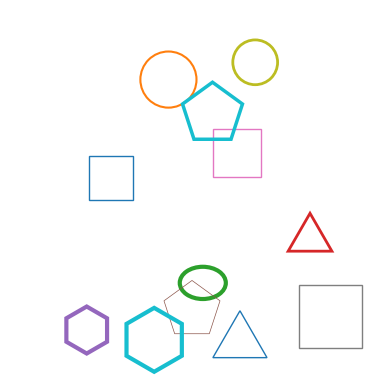[{"shape": "triangle", "thickness": 1, "radius": 0.41, "center": [0.623, 0.112]}, {"shape": "square", "thickness": 1, "radius": 0.29, "center": [0.289, 0.537]}, {"shape": "circle", "thickness": 1.5, "radius": 0.36, "center": [0.437, 0.793]}, {"shape": "oval", "thickness": 3, "radius": 0.3, "center": [0.527, 0.265]}, {"shape": "triangle", "thickness": 2, "radius": 0.33, "center": [0.805, 0.38]}, {"shape": "hexagon", "thickness": 3, "radius": 0.31, "center": [0.225, 0.143]}, {"shape": "pentagon", "thickness": 0.5, "radius": 0.38, "center": [0.499, 0.195]}, {"shape": "square", "thickness": 1, "radius": 0.31, "center": [0.616, 0.603]}, {"shape": "square", "thickness": 1, "radius": 0.41, "center": [0.859, 0.177]}, {"shape": "circle", "thickness": 2, "radius": 0.29, "center": [0.663, 0.838]}, {"shape": "pentagon", "thickness": 2.5, "radius": 0.41, "center": [0.552, 0.705]}, {"shape": "hexagon", "thickness": 3, "radius": 0.41, "center": [0.4, 0.117]}]